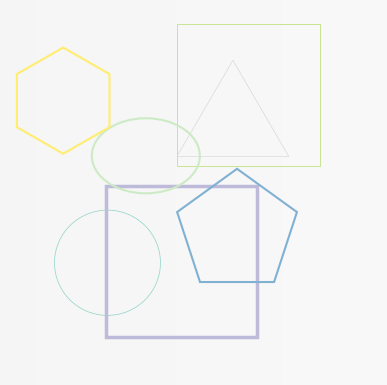[{"shape": "circle", "thickness": 0.5, "radius": 0.68, "center": [0.277, 0.317]}, {"shape": "square", "thickness": 2.5, "radius": 0.98, "center": [0.468, 0.32]}, {"shape": "pentagon", "thickness": 1.5, "radius": 0.81, "center": [0.612, 0.399]}, {"shape": "square", "thickness": 0.5, "radius": 0.92, "center": [0.642, 0.754]}, {"shape": "triangle", "thickness": 0.5, "radius": 0.83, "center": [0.601, 0.677]}, {"shape": "oval", "thickness": 1.5, "radius": 0.7, "center": [0.376, 0.595]}, {"shape": "hexagon", "thickness": 1.5, "radius": 0.69, "center": [0.163, 0.739]}]